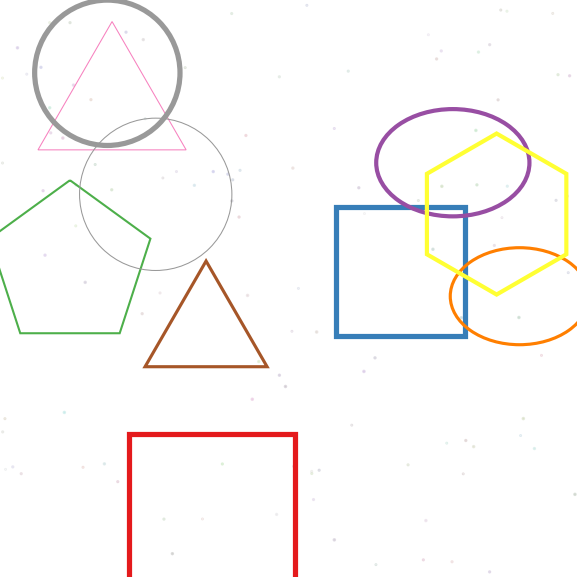[{"shape": "square", "thickness": 2.5, "radius": 0.72, "center": [0.367, 0.103]}, {"shape": "square", "thickness": 2.5, "radius": 0.56, "center": [0.693, 0.529]}, {"shape": "pentagon", "thickness": 1, "radius": 0.73, "center": [0.121, 0.541]}, {"shape": "oval", "thickness": 2, "radius": 0.66, "center": [0.784, 0.717]}, {"shape": "oval", "thickness": 1.5, "radius": 0.6, "center": [0.9, 0.486]}, {"shape": "hexagon", "thickness": 2, "radius": 0.7, "center": [0.86, 0.629]}, {"shape": "triangle", "thickness": 1.5, "radius": 0.61, "center": [0.357, 0.425]}, {"shape": "triangle", "thickness": 0.5, "radius": 0.74, "center": [0.194, 0.814]}, {"shape": "circle", "thickness": 2.5, "radius": 0.63, "center": [0.186, 0.873]}, {"shape": "circle", "thickness": 0.5, "radius": 0.66, "center": [0.27, 0.663]}]